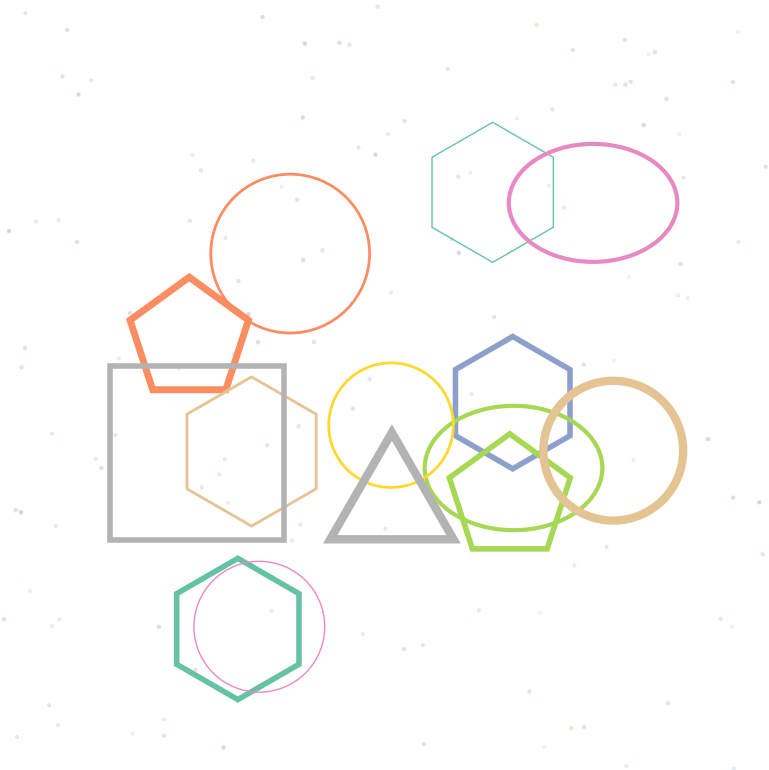[{"shape": "hexagon", "thickness": 2, "radius": 0.46, "center": [0.309, 0.183]}, {"shape": "hexagon", "thickness": 0.5, "radius": 0.45, "center": [0.64, 0.75]}, {"shape": "circle", "thickness": 1, "radius": 0.52, "center": [0.377, 0.671]}, {"shape": "pentagon", "thickness": 2.5, "radius": 0.4, "center": [0.246, 0.559]}, {"shape": "hexagon", "thickness": 2, "radius": 0.43, "center": [0.666, 0.477]}, {"shape": "circle", "thickness": 0.5, "radius": 0.42, "center": [0.337, 0.186]}, {"shape": "oval", "thickness": 1.5, "radius": 0.55, "center": [0.77, 0.736]}, {"shape": "pentagon", "thickness": 2, "radius": 0.41, "center": [0.662, 0.354]}, {"shape": "oval", "thickness": 1.5, "radius": 0.58, "center": [0.667, 0.392]}, {"shape": "circle", "thickness": 1, "radius": 0.4, "center": [0.508, 0.448]}, {"shape": "hexagon", "thickness": 1, "radius": 0.48, "center": [0.327, 0.414]}, {"shape": "circle", "thickness": 3, "radius": 0.45, "center": [0.796, 0.415]}, {"shape": "triangle", "thickness": 3, "radius": 0.46, "center": [0.509, 0.346]}, {"shape": "square", "thickness": 2, "radius": 0.56, "center": [0.256, 0.412]}]